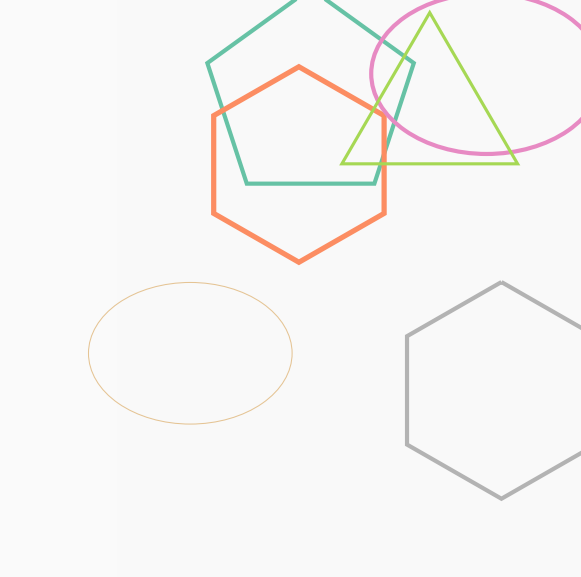[{"shape": "pentagon", "thickness": 2, "radius": 0.93, "center": [0.534, 0.832]}, {"shape": "hexagon", "thickness": 2.5, "radius": 0.85, "center": [0.514, 0.714]}, {"shape": "oval", "thickness": 2, "radius": 0.99, "center": [0.837, 0.871]}, {"shape": "triangle", "thickness": 1.5, "radius": 0.87, "center": [0.739, 0.803]}, {"shape": "oval", "thickness": 0.5, "radius": 0.88, "center": [0.327, 0.387]}, {"shape": "hexagon", "thickness": 2, "radius": 0.94, "center": [0.863, 0.323]}]